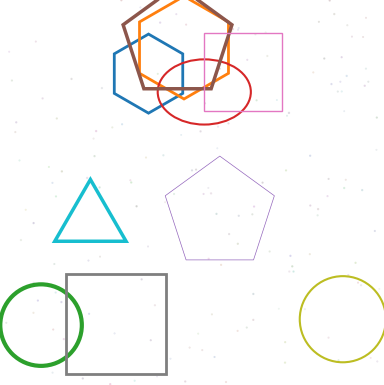[{"shape": "hexagon", "thickness": 2, "radius": 0.51, "center": [0.386, 0.809]}, {"shape": "hexagon", "thickness": 2, "radius": 0.67, "center": [0.478, 0.876]}, {"shape": "circle", "thickness": 3, "radius": 0.53, "center": [0.107, 0.156]}, {"shape": "oval", "thickness": 1.5, "radius": 0.6, "center": [0.531, 0.761]}, {"shape": "pentagon", "thickness": 0.5, "radius": 0.75, "center": [0.571, 0.446]}, {"shape": "pentagon", "thickness": 2.5, "radius": 0.74, "center": [0.461, 0.89]}, {"shape": "square", "thickness": 1, "radius": 0.51, "center": [0.632, 0.813]}, {"shape": "square", "thickness": 2, "radius": 0.65, "center": [0.301, 0.158]}, {"shape": "circle", "thickness": 1.5, "radius": 0.56, "center": [0.89, 0.171]}, {"shape": "triangle", "thickness": 2.5, "radius": 0.53, "center": [0.235, 0.427]}]